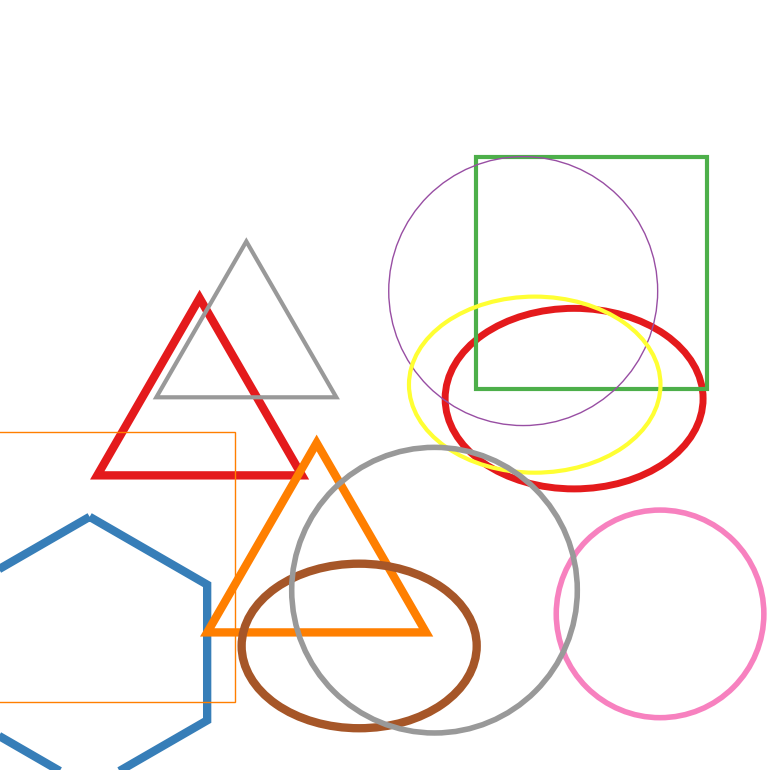[{"shape": "triangle", "thickness": 3, "radius": 0.77, "center": [0.259, 0.459]}, {"shape": "oval", "thickness": 2.5, "radius": 0.84, "center": [0.746, 0.482]}, {"shape": "hexagon", "thickness": 3, "radius": 0.88, "center": [0.116, 0.153]}, {"shape": "square", "thickness": 1.5, "radius": 0.75, "center": [0.768, 0.646]}, {"shape": "circle", "thickness": 0.5, "radius": 0.87, "center": [0.679, 0.622]}, {"shape": "square", "thickness": 0.5, "radius": 0.88, "center": [0.13, 0.264]}, {"shape": "triangle", "thickness": 3, "radius": 0.82, "center": [0.411, 0.261]}, {"shape": "oval", "thickness": 1.5, "radius": 0.82, "center": [0.694, 0.5]}, {"shape": "oval", "thickness": 3, "radius": 0.76, "center": [0.466, 0.161]}, {"shape": "circle", "thickness": 2, "radius": 0.67, "center": [0.857, 0.203]}, {"shape": "triangle", "thickness": 1.5, "radius": 0.67, "center": [0.32, 0.552]}, {"shape": "circle", "thickness": 2, "radius": 0.93, "center": [0.564, 0.234]}]